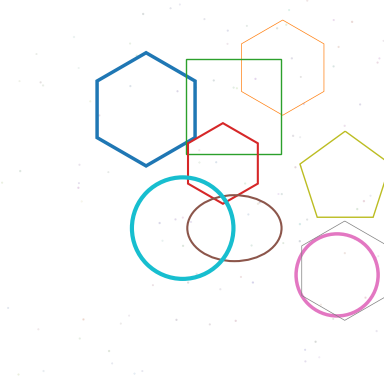[{"shape": "hexagon", "thickness": 2.5, "radius": 0.73, "center": [0.379, 0.716]}, {"shape": "hexagon", "thickness": 0.5, "radius": 0.62, "center": [0.734, 0.824]}, {"shape": "square", "thickness": 1, "radius": 0.62, "center": [0.605, 0.724]}, {"shape": "hexagon", "thickness": 1.5, "radius": 0.52, "center": [0.579, 0.575]}, {"shape": "oval", "thickness": 1.5, "radius": 0.61, "center": [0.609, 0.407]}, {"shape": "circle", "thickness": 2.5, "radius": 0.53, "center": [0.876, 0.286]}, {"shape": "hexagon", "thickness": 0.5, "radius": 0.64, "center": [0.895, 0.297]}, {"shape": "pentagon", "thickness": 1, "radius": 0.62, "center": [0.897, 0.536]}, {"shape": "circle", "thickness": 3, "radius": 0.66, "center": [0.475, 0.407]}]